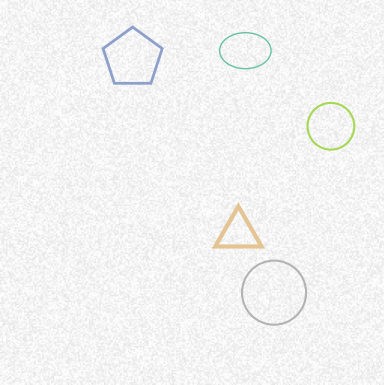[{"shape": "oval", "thickness": 1, "radius": 0.33, "center": [0.637, 0.868]}, {"shape": "pentagon", "thickness": 2, "radius": 0.4, "center": [0.345, 0.849]}, {"shape": "circle", "thickness": 1.5, "radius": 0.3, "center": [0.859, 0.672]}, {"shape": "triangle", "thickness": 3, "radius": 0.35, "center": [0.619, 0.395]}, {"shape": "circle", "thickness": 1.5, "radius": 0.42, "center": [0.712, 0.24]}]